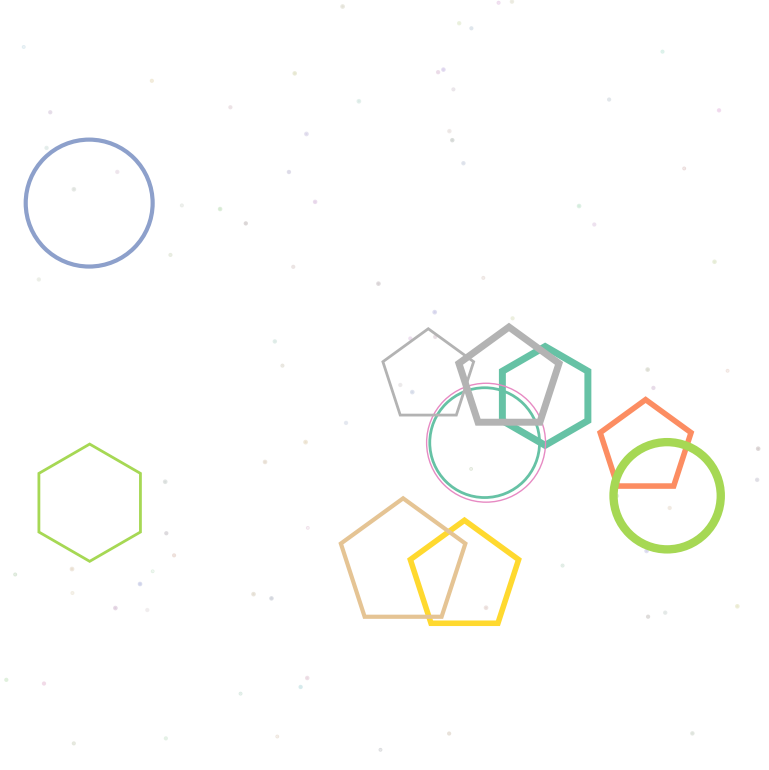[{"shape": "hexagon", "thickness": 2.5, "radius": 0.32, "center": [0.708, 0.486]}, {"shape": "circle", "thickness": 1, "radius": 0.36, "center": [0.629, 0.425]}, {"shape": "pentagon", "thickness": 2, "radius": 0.31, "center": [0.838, 0.419]}, {"shape": "circle", "thickness": 1.5, "radius": 0.41, "center": [0.116, 0.736]}, {"shape": "circle", "thickness": 0.5, "radius": 0.39, "center": [0.631, 0.425]}, {"shape": "circle", "thickness": 3, "radius": 0.35, "center": [0.866, 0.356]}, {"shape": "hexagon", "thickness": 1, "radius": 0.38, "center": [0.116, 0.347]}, {"shape": "pentagon", "thickness": 2, "radius": 0.37, "center": [0.603, 0.25]}, {"shape": "pentagon", "thickness": 1.5, "radius": 0.43, "center": [0.524, 0.268]}, {"shape": "pentagon", "thickness": 2.5, "radius": 0.34, "center": [0.661, 0.507]}, {"shape": "pentagon", "thickness": 1, "radius": 0.31, "center": [0.556, 0.511]}]